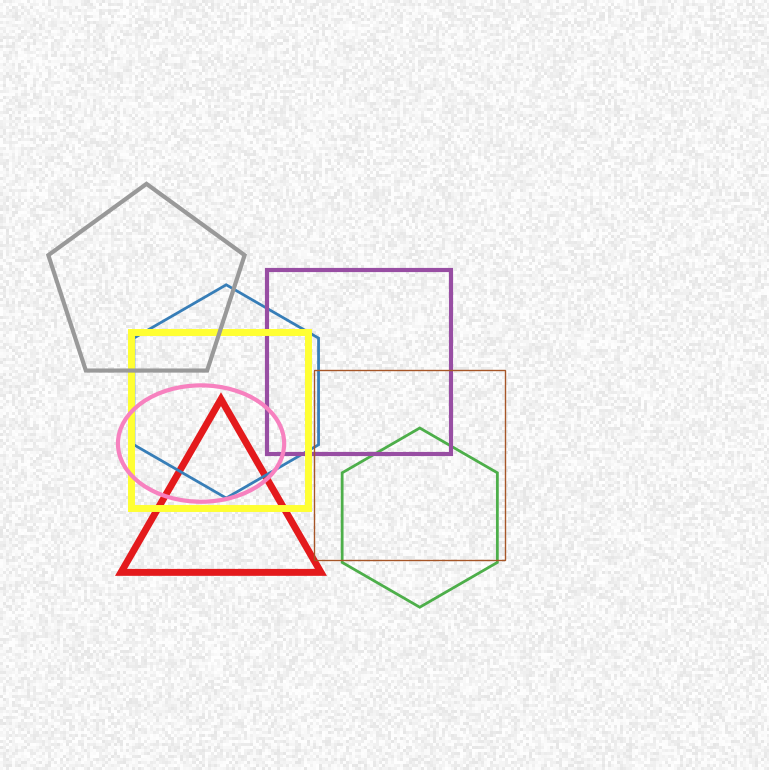[{"shape": "triangle", "thickness": 2.5, "radius": 0.75, "center": [0.287, 0.332]}, {"shape": "hexagon", "thickness": 1, "radius": 0.69, "center": [0.294, 0.492]}, {"shape": "hexagon", "thickness": 1, "radius": 0.58, "center": [0.545, 0.328]}, {"shape": "square", "thickness": 1.5, "radius": 0.6, "center": [0.466, 0.53]}, {"shape": "square", "thickness": 2.5, "radius": 0.57, "center": [0.285, 0.455]}, {"shape": "square", "thickness": 0.5, "radius": 0.62, "center": [0.532, 0.396]}, {"shape": "oval", "thickness": 1.5, "radius": 0.54, "center": [0.261, 0.424]}, {"shape": "pentagon", "thickness": 1.5, "radius": 0.67, "center": [0.19, 0.627]}]